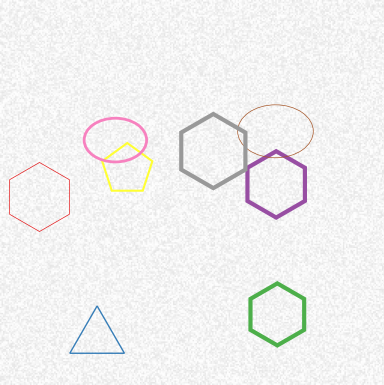[{"shape": "hexagon", "thickness": 0.5, "radius": 0.45, "center": [0.103, 0.488]}, {"shape": "triangle", "thickness": 1, "radius": 0.41, "center": [0.252, 0.123]}, {"shape": "hexagon", "thickness": 3, "radius": 0.4, "center": [0.72, 0.183]}, {"shape": "hexagon", "thickness": 3, "radius": 0.43, "center": [0.717, 0.521]}, {"shape": "pentagon", "thickness": 1.5, "radius": 0.34, "center": [0.331, 0.56]}, {"shape": "oval", "thickness": 0.5, "radius": 0.49, "center": [0.716, 0.659]}, {"shape": "oval", "thickness": 2, "radius": 0.41, "center": [0.3, 0.636]}, {"shape": "hexagon", "thickness": 3, "radius": 0.48, "center": [0.554, 0.608]}]